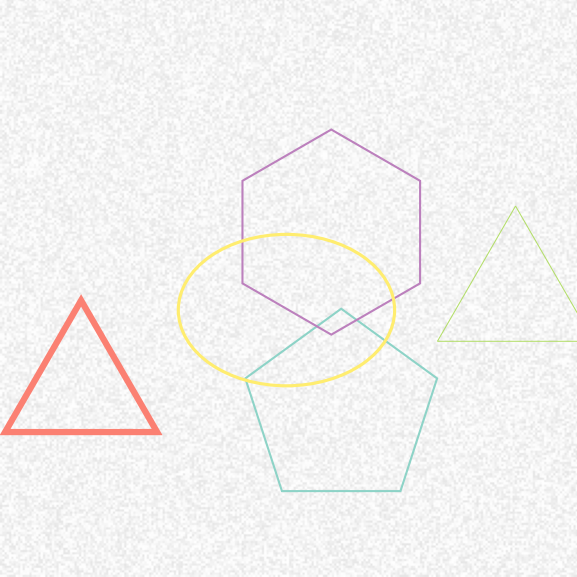[{"shape": "pentagon", "thickness": 1, "radius": 0.87, "center": [0.591, 0.29]}, {"shape": "triangle", "thickness": 3, "radius": 0.76, "center": [0.14, 0.327]}, {"shape": "triangle", "thickness": 0.5, "radius": 0.78, "center": [0.893, 0.486]}, {"shape": "hexagon", "thickness": 1, "radius": 0.89, "center": [0.574, 0.597]}, {"shape": "oval", "thickness": 1.5, "radius": 0.94, "center": [0.496, 0.462]}]